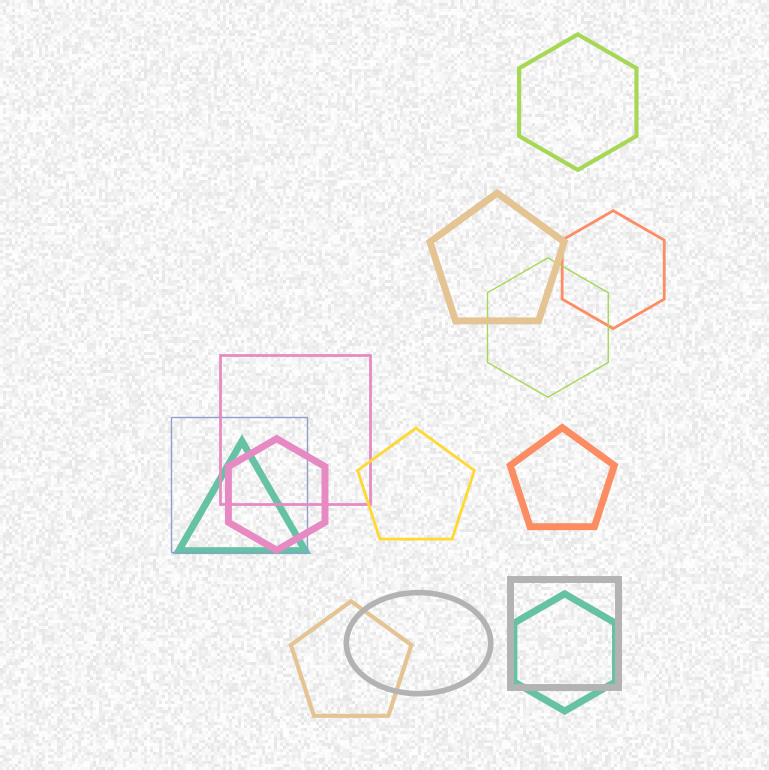[{"shape": "triangle", "thickness": 2.5, "radius": 0.47, "center": [0.314, 0.332]}, {"shape": "hexagon", "thickness": 2.5, "radius": 0.38, "center": [0.733, 0.153]}, {"shape": "pentagon", "thickness": 2.5, "radius": 0.36, "center": [0.73, 0.374]}, {"shape": "hexagon", "thickness": 1, "radius": 0.38, "center": [0.796, 0.65]}, {"shape": "square", "thickness": 0.5, "radius": 0.44, "center": [0.31, 0.371]}, {"shape": "square", "thickness": 1, "radius": 0.49, "center": [0.383, 0.442]}, {"shape": "hexagon", "thickness": 2.5, "radius": 0.36, "center": [0.359, 0.358]}, {"shape": "hexagon", "thickness": 0.5, "radius": 0.45, "center": [0.712, 0.575]}, {"shape": "hexagon", "thickness": 1.5, "radius": 0.44, "center": [0.75, 0.867]}, {"shape": "pentagon", "thickness": 1, "radius": 0.4, "center": [0.54, 0.364]}, {"shape": "pentagon", "thickness": 2.5, "radius": 0.46, "center": [0.646, 0.657]}, {"shape": "pentagon", "thickness": 1.5, "radius": 0.41, "center": [0.456, 0.137]}, {"shape": "square", "thickness": 2.5, "radius": 0.35, "center": [0.732, 0.177]}, {"shape": "oval", "thickness": 2, "radius": 0.47, "center": [0.544, 0.165]}]